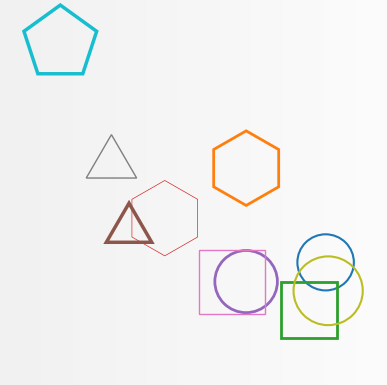[{"shape": "circle", "thickness": 1.5, "radius": 0.36, "center": [0.84, 0.319]}, {"shape": "hexagon", "thickness": 2, "radius": 0.48, "center": [0.635, 0.563]}, {"shape": "square", "thickness": 2, "radius": 0.37, "center": [0.797, 0.195]}, {"shape": "hexagon", "thickness": 0.5, "radius": 0.49, "center": [0.425, 0.433]}, {"shape": "circle", "thickness": 2, "radius": 0.4, "center": [0.635, 0.269]}, {"shape": "triangle", "thickness": 2.5, "radius": 0.34, "center": [0.333, 0.405]}, {"shape": "square", "thickness": 1, "radius": 0.42, "center": [0.599, 0.267]}, {"shape": "triangle", "thickness": 1, "radius": 0.38, "center": [0.288, 0.575]}, {"shape": "circle", "thickness": 1.5, "radius": 0.45, "center": [0.847, 0.245]}, {"shape": "pentagon", "thickness": 2.5, "radius": 0.49, "center": [0.156, 0.888]}]